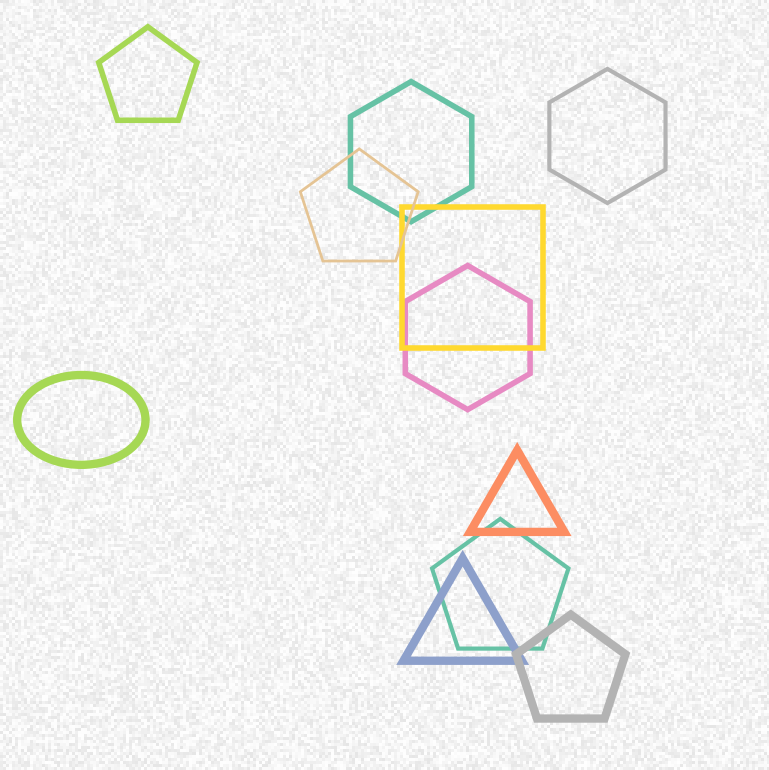[{"shape": "pentagon", "thickness": 1.5, "radius": 0.47, "center": [0.65, 0.233]}, {"shape": "hexagon", "thickness": 2, "radius": 0.45, "center": [0.534, 0.803]}, {"shape": "triangle", "thickness": 3, "radius": 0.35, "center": [0.672, 0.345]}, {"shape": "triangle", "thickness": 3, "radius": 0.44, "center": [0.601, 0.186]}, {"shape": "hexagon", "thickness": 2, "radius": 0.47, "center": [0.607, 0.562]}, {"shape": "oval", "thickness": 3, "radius": 0.42, "center": [0.106, 0.455]}, {"shape": "pentagon", "thickness": 2, "radius": 0.34, "center": [0.192, 0.898]}, {"shape": "square", "thickness": 2, "radius": 0.46, "center": [0.613, 0.64]}, {"shape": "pentagon", "thickness": 1, "radius": 0.4, "center": [0.467, 0.726]}, {"shape": "pentagon", "thickness": 3, "radius": 0.37, "center": [0.741, 0.127]}, {"shape": "hexagon", "thickness": 1.5, "radius": 0.44, "center": [0.789, 0.823]}]